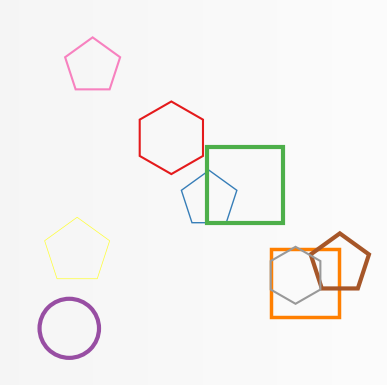[{"shape": "hexagon", "thickness": 1.5, "radius": 0.47, "center": [0.442, 0.642]}, {"shape": "pentagon", "thickness": 1, "radius": 0.38, "center": [0.54, 0.482]}, {"shape": "square", "thickness": 3, "radius": 0.49, "center": [0.633, 0.519]}, {"shape": "circle", "thickness": 3, "radius": 0.38, "center": [0.179, 0.147]}, {"shape": "square", "thickness": 2.5, "radius": 0.44, "center": [0.787, 0.264]}, {"shape": "pentagon", "thickness": 0.5, "radius": 0.44, "center": [0.199, 0.347]}, {"shape": "pentagon", "thickness": 3, "radius": 0.4, "center": [0.877, 0.315]}, {"shape": "pentagon", "thickness": 1.5, "radius": 0.37, "center": [0.239, 0.828]}, {"shape": "hexagon", "thickness": 1.5, "radius": 0.37, "center": [0.763, 0.285]}]